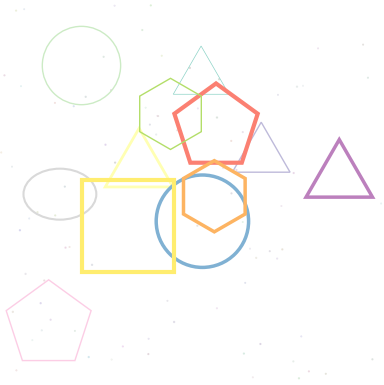[{"shape": "triangle", "thickness": 0.5, "radius": 0.42, "center": [0.522, 0.797]}, {"shape": "triangle", "thickness": 2, "radius": 0.51, "center": [0.361, 0.565]}, {"shape": "triangle", "thickness": 1, "radius": 0.43, "center": [0.678, 0.596]}, {"shape": "pentagon", "thickness": 3, "radius": 0.57, "center": [0.561, 0.669]}, {"shape": "circle", "thickness": 2.5, "radius": 0.6, "center": [0.526, 0.425]}, {"shape": "hexagon", "thickness": 2.5, "radius": 0.46, "center": [0.557, 0.49]}, {"shape": "hexagon", "thickness": 1, "radius": 0.46, "center": [0.443, 0.704]}, {"shape": "pentagon", "thickness": 1, "radius": 0.58, "center": [0.126, 0.157]}, {"shape": "oval", "thickness": 1.5, "radius": 0.47, "center": [0.156, 0.496]}, {"shape": "triangle", "thickness": 2.5, "radius": 0.5, "center": [0.881, 0.538]}, {"shape": "circle", "thickness": 1, "radius": 0.51, "center": [0.212, 0.83]}, {"shape": "square", "thickness": 3, "radius": 0.6, "center": [0.333, 0.413]}]